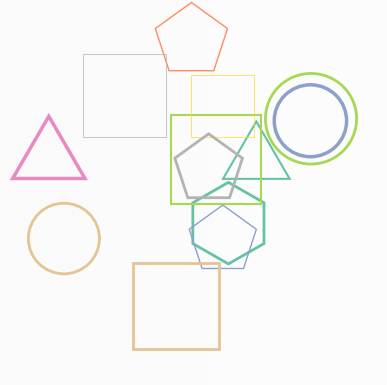[{"shape": "hexagon", "thickness": 2, "radius": 0.53, "center": [0.589, 0.42]}, {"shape": "triangle", "thickness": 1.5, "radius": 0.5, "center": [0.661, 0.585]}, {"shape": "pentagon", "thickness": 1, "radius": 0.49, "center": [0.494, 0.896]}, {"shape": "circle", "thickness": 2.5, "radius": 0.47, "center": [0.801, 0.686]}, {"shape": "pentagon", "thickness": 1, "radius": 0.46, "center": [0.575, 0.376]}, {"shape": "triangle", "thickness": 2.5, "radius": 0.54, "center": [0.126, 0.59]}, {"shape": "circle", "thickness": 2, "radius": 0.59, "center": [0.803, 0.692]}, {"shape": "square", "thickness": 1.5, "radius": 0.58, "center": [0.558, 0.586]}, {"shape": "square", "thickness": 0.5, "radius": 0.41, "center": [0.575, 0.725]}, {"shape": "circle", "thickness": 2, "radius": 0.46, "center": [0.165, 0.38]}, {"shape": "square", "thickness": 2, "radius": 0.56, "center": [0.454, 0.205]}, {"shape": "pentagon", "thickness": 2, "radius": 0.46, "center": [0.539, 0.561]}, {"shape": "square", "thickness": 0.5, "radius": 0.54, "center": [0.321, 0.752]}]